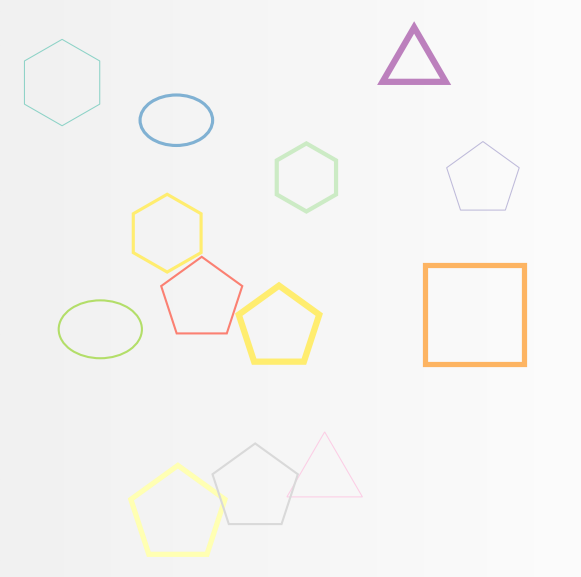[{"shape": "hexagon", "thickness": 0.5, "radius": 0.37, "center": [0.107, 0.856]}, {"shape": "pentagon", "thickness": 2.5, "radius": 0.43, "center": [0.306, 0.108]}, {"shape": "pentagon", "thickness": 0.5, "radius": 0.33, "center": [0.831, 0.688]}, {"shape": "pentagon", "thickness": 1, "radius": 0.37, "center": [0.347, 0.481]}, {"shape": "oval", "thickness": 1.5, "radius": 0.31, "center": [0.303, 0.791]}, {"shape": "square", "thickness": 2.5, "radius": 0.43, "center": [0.816, 0.454]}, {"shape": "oval", "thickness": 1, "radius": 0.36, "center": [0.173, 0.429]}, {"shape": "triangle", "thickness": 0.5, "radius": 0.38, "center": [0.559, 0.176]}, {"shape": "pentagon", "thickness": 1, "radius": 0.39, "center": [0.439, 0.154]}, {"shape": "triangle", "thickness": 3, "radius": 0.31, "center": [0.713, 0.889]}, {"shape": "hexagon", "thickness": 2, "radius": 0.29, "center": [0.527, 0.692]}, {"shape": "pentagon", "thickness": 3, "radius": 0.36, "center": [0.48, 0.432]}, {"shape": "hexagon", "thickness": 1.5, "radius": 0.34, "center": [0.288, 0.595]}]